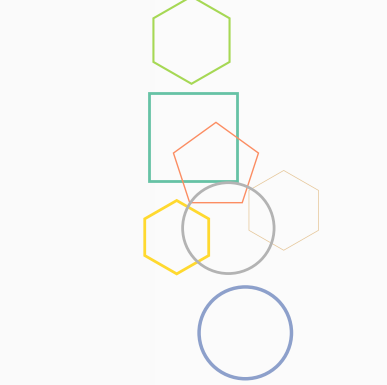[{"shape": "square", "thickness": 2, "radius": 0.57, "center": [0.498, 0.644]}, {"shape": "pentagon", "thickness": 1, "radius": 0.58, "center": [0.557, 0.567]}, {"shape": "circle", "thickness": 2.5, "radius": 0.6, "center": [0.633, 0.135]}, {"shape": "hexagon", "thickness": 1.5, "radius": 0.57, "center": [0.494, 0.896]}, {"shape": "hexagon", "thickness": 2, "radius": 0.48, "center": [0.456, 0.384]}, {"shape": "hexagon", "thickness": 0.5, "radius": 0.52, "center": [0.732, 0.454]}, {"shape": "circle", "thickness": 2, "radius": 0.59, "center": [0.589, 0.407]}]